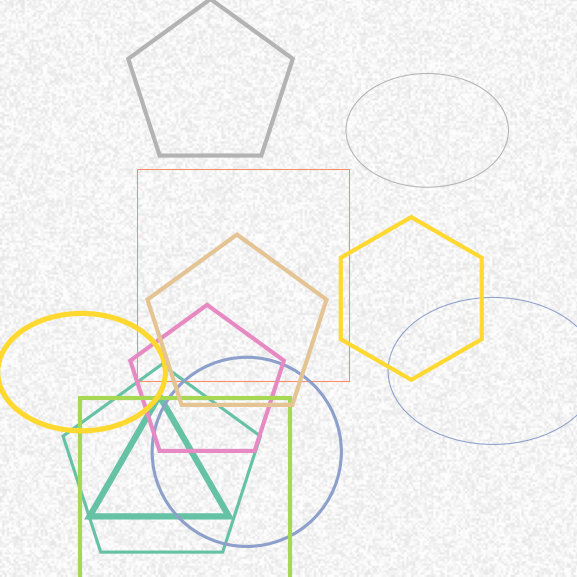[{"shape": "pentagon", "thickness": 1.5, "radius": 0.9, "center": [0.28, 0.188]}, {"shape": "triangle", "thickness": 3, "radius": 0.7, "center": [0.276, 0.175]}, {"shape": "square", "thickness": 0.5, "radius": 0.92, "center": [0.42, 0.523]}, {"shape": "circle", "thickness": 1.5, "radius": 0.82, "center": [0.427, 0.217]}, {"shape": "oval", "thickness": 0.5, "radius": 0.91, "center": [0.854, 0.357]}, {"shape": "pentagon", "thickness": 2, "radius": 0.7, "center": [0.359, 0.331]}, {"shape": "square", "thickness": 2, "radius": 0.91, "center": [0.321, 0.127]}, {"shape": "oval", "thickness": 2.5, "radius": 0.73, "center": [0.141, 0.355]}, {"shape": "hexagon", "thickness": 2, "radius": 0.7, "center": [0.712, 0.482]}, {"shape": "pentagon", "thickness": 2, "radius": 0.82, "center": [0.41, 0.43]}, {"shape": "oval", "thickness": 0.5, "radius": 0.7, "center": [0.74, 0.773]}, {"shape": "pentagon", "thickness": 2, "radius": 0.75, "center": [0.365, 0.851]}]